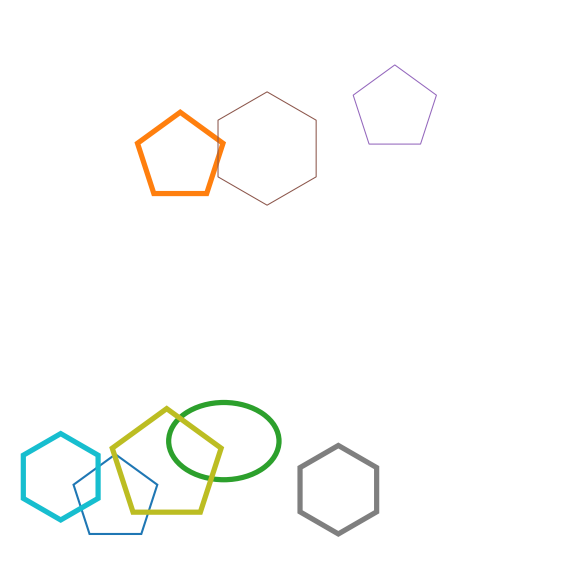[{"shape": "pentagon", "thickness": 1, "radius": 0.38, "center": [0.2, 0.136]}, {"shape": "pentagon", "thickness": 2.5, "radius": 0.39, "center": [0.312, 0.727]}, {"shape": "oval", "thickness": 2.5, "radius": 0.48, "center": [0.388, 0.235]}, {"shape": "pentagon", "thickness": 0.5, "radius": 0.38, "center": [0.684, 0.811]}, {"shape": "hexagon", "thickness": 0.5, "radius": 0.49, "center": [0.462, 0.742]}, {"shape": "hexagon", "thickness": 2.5, "radius": 0.38, "center": [0.586, 0.151]}, {"shape": "pentagon", "thickness": 2.5, "radius": 0.5, "center": [0.289, 0.192]}, {"shape": "hexagon", "thickness": 2.5, "radius": 0.37, "center": [0.105, 0.174]}]